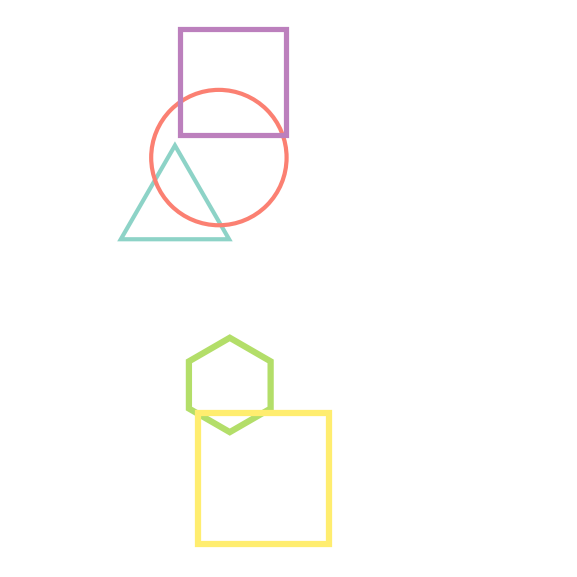[{"shape": "triangle", "thickness": 2, "radius": 0.54, "center": [0.303, 0.639]}, {"shape": "circle", "thickness": 2, "radius": 0.59, "center": [0.379, 0.726]}, {"shape": "hexagon", "thickness": 3, "radius": 0.41, "center": [0.398, 0.333]}, {"shape": "square", "thickness": 2.5, "radius": 0.46, "center": [0.403, 0.857]}, {"shape": "square", "thickness": 3, "radius": 0.57, "center": [0.456, 0.171]}]